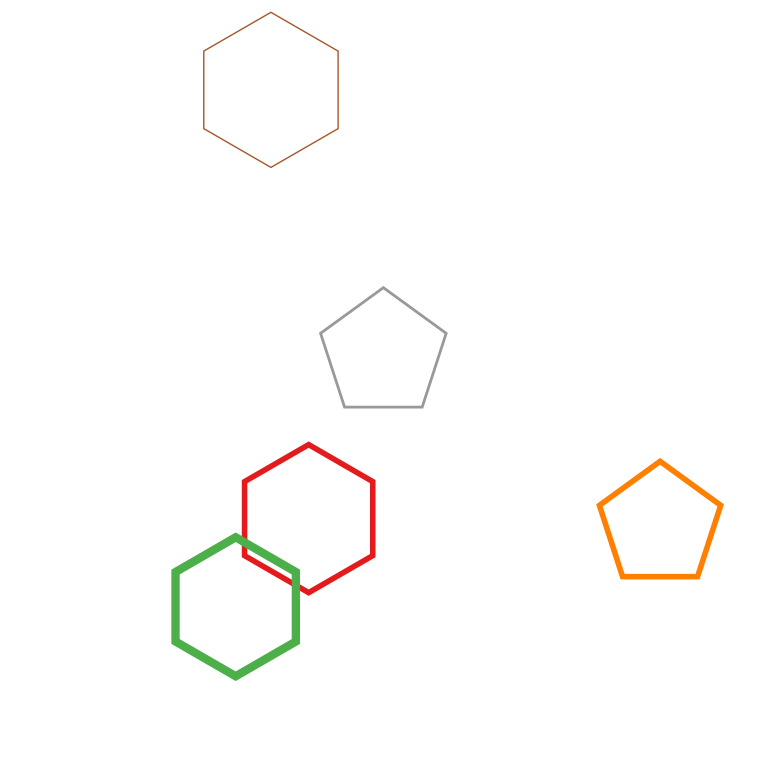[{"shape": "hexagon", "thickness": 2, "radius": 0.48, "center": [0.401, 0.326]}, {"shape": "hexagon", "thickness": 3, "radius": 0.45, "center": [0.306, 0.212]}, {"shape": "pentagon", "thickness": 2, "radius": 0.41, "center": [0.857, 0.318]}, {"shape": "hexagon", "thickness": 0.5, "radius": 0.5, "center": [0.352, 0.883]}, {"shape": "pentagon", "thickness": 1, "radius": 0.43, "center": [0.498, 0.541]}]